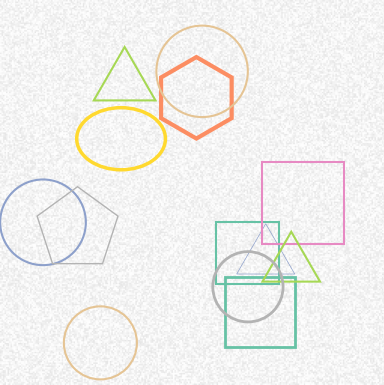[{"shape": "square", "thickness": 2, "radius": 0.45, "center": [0.675, 0.189]}, {"shape": "square", "thickness": 1.5, "radius": 0.41, "center": [0.643, 0.343]}, {"shape": "hexagon", "thickness": 3, "radius": 0.53, "center": [0.51, 0.746]}, {"shape": "circle", "thickness": 1.5, "radius": 0.56, "center": [0.112, 0.423]}, {"shape": "triangle", "thickness": 0.5, "radius": 0.44, "center": [0.69, 0.332]}, {"shape": "square", "thickness": 1.5, "radius": 0.53, "center": [0.788, 0.473]}, {"shape": "triangle", "thickness": 1.5, "radius": 0.43, "center": [0.757, 0.312]}, {"shape": "triangle", "thickness": 1.5, "radius": 0.46, "center": [0.324, 0.785]}, {"shape": "oval", "thickness": 2.5, "radius": 0.58, "center": [0.314, 0.64]}, {"shape": "circle", "thickness": 1.5, "radius": 0.47, "center": [0.261, 0.109]}, {"shape": "circle", "thickness": 1.5, "radius": 0.59, "center": [0.525, 0.815]}, {"shape": "pentagon", "thickness": 1, "radius": 0.55, "center": [0.201, 0.405]}, {"shape": "circle", "thickness": 2, "radius": 0.46, "center": [0.644, 0.255]}]